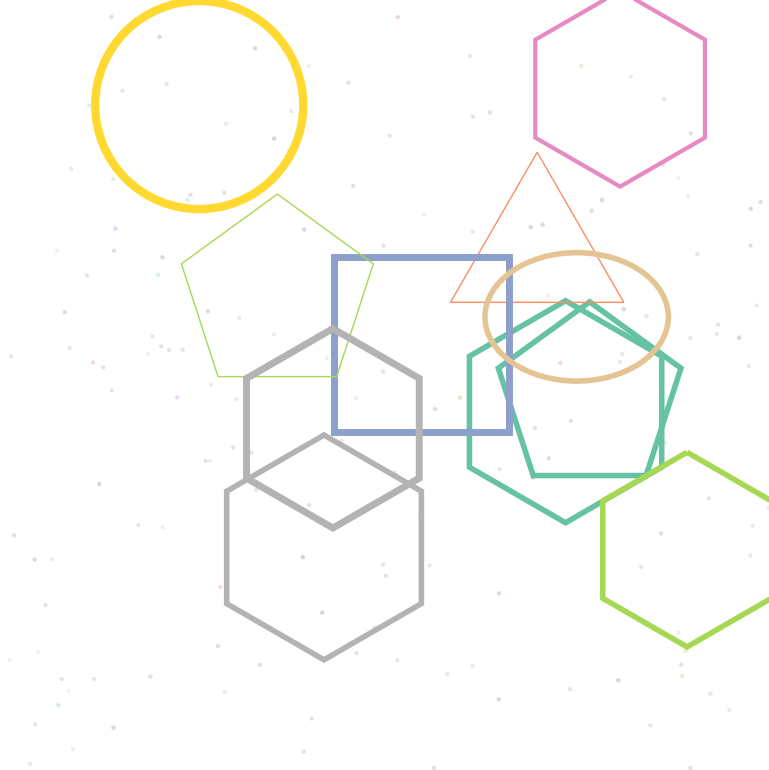[{"shape": "hexagon", "thickness": 2, "radius": 0.72, "center": [0.735, 0.465]}, {"shape": "pentagon", "thickness": 2, "radius": 0.62, "center": [0.766, 0.483]}, {"shape": "triangle", "thickness": 0.5, "radius": 0.65, "center": [0.698, 0.672]}, {"shape": "square", "thickness": 2.5, "radius": 0.57, "center": [0.548, 0.553]}, {"shape": "hexagon", "thickness": 1.5, "radius": 0.64, "center": [0.805, 0.885]}, {"shape": "hexagon", "thickness": 2, "radius": 0.63, "center": [0.892, 0.286]}, {"shape": "pentagon", "thickness": 0.5, "radius": 0.66, "center": [0.36, 0.617]}, {"shape": "circle", "thickness": 3, "radius": 0.68, "center": [0.259, 0.864]}, {"shape": "oval", "thickness": 2, "radius": 0.6, "center": [0.749, 0.588]}, {"shape": "hexagon", "thickness": 2.5, "radius": 0.65, "center": [0.432, 0.444]}, {"shape": "hexagon", "thickness": 2, "radius": 0.73, "center": [0.421, 0.289]}]